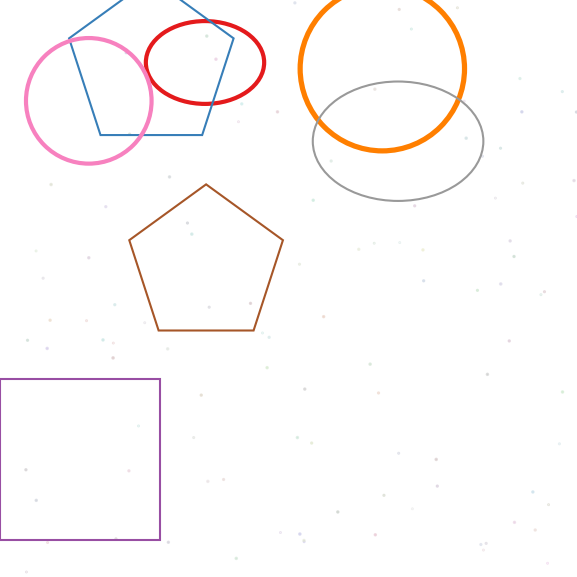[{"shape": "oval", "thickness": 2, "radius": 0.51, "center": [0.355, 0.891]}, {"shape": "pentagon", "thickness": 1, "radius": 0.75, "center": [0.262, 0.886]}, {"shape": "square", "thickness": 1, "radius": 0.7, "center": [0.139, 0.203]}, {"shape": "circle", "thickness": 2.5, "radius": 0.71, "center": [0.662, 0.88]}, {"shape": "pentagon", "thickness": 1, "radius": 0.7, "center": [0.357, 0.54]}, {"shape": "circle", "thickness": 2, "radius": 0.54, "center": [0.154, 0.825]}, {"shape": "oval", "thickness": 1, "radius": 0.74, "center": [0.689, 0.755]}]